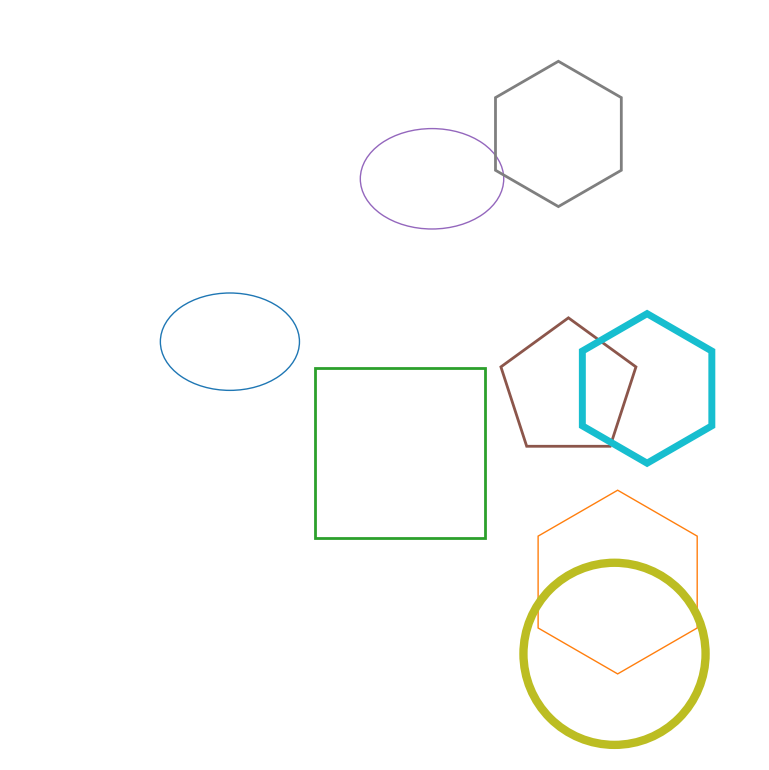[{"shape": "oval", "thickness": 0.5, "radius": 0.45, "center": [0.299, 0.556]}, {"shape": "hexagon", "thickness": 0.5, "radius": 0.6, "center": [0.802, 0.244]}, {"shape": "square", "thickness": 1, "radius": 0.55, "center": [0.52, 0.411]}, {"shape": "oval", "thickness": 0.5, "radius": 0.47, "center": [0.561, 0.768]}, {"shape": "pentagon", "thickness": 1, "radius": 0.46, "center": [0.738, 0.495]}, {"shape": "hexagon", "thickness": 1, "radius": 0.47, "center": [0.725, 0.826]}, {"shape": "circle", "thickness": 3, "radius": 0.59, "center": [0.798, 0.151]}, {"shape": "hexagon", "thickness": 2.5, "radius": 0.49, "center": [0.84, 0.496]}]